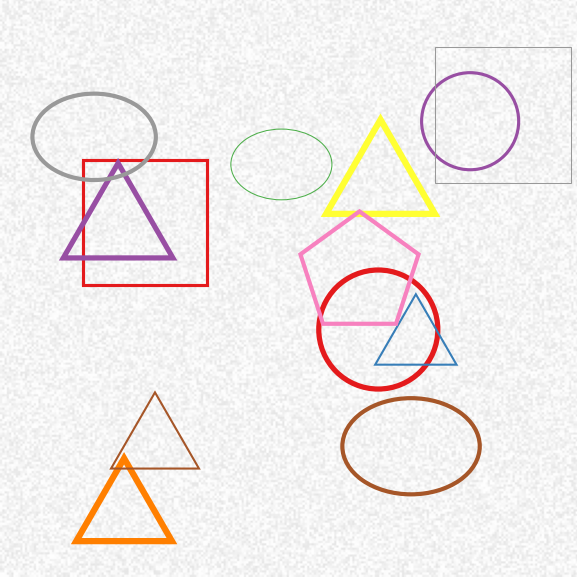[{"shape": "square", "thickness": 1.5, "radius": 0.54, "center": [0.251, 0.614]}, {"shape": "circle", "thickness": 2.5, "radius": 0.52, "center": [0.655, 0.429]}, {"shape": "triangle", "thickness": 1, "radius": 0.41, "center": [0.72, 0.408]}, {"shape": "oval", "thickness": 0.5, "radius": 0.44, "center": [0.487, 0.714]}, {"shape": "circle", "thickness": 1.5, "radius": 0.42, "center": [0.814, 0.789]}, {"shape": "triangle", "thickness": 2.5, "radius": 0.55, "center": [0.204, 0.607]}, {"shape": "triangle", "thickness": 3, "radius": 0.48, "center": [0.215, 0.11]}, {"shape": "triangle", "thickness": 3, "radius": 0.54, "center": [0.659, 0.683]}, {"shape": "oval", "thickness": 2, "radius": 0.59, "center": [0.712, 0.226]}, {"shape": "triangle", "thickness": 1, "radius": 0.44, "center": [0.268, 0.232]}, {"shape": "pentagon", "thickness": 2, "radius": 0.54, "center": [0.623, 0.526]}, {"shape": "oval", "thickness": 2, "radius": 0.53, "center": [0.163, 0.762]}, {"shape": "square", "thickness": 0.5, "radius": 0.59, "center": [0.871, 0.8]}]